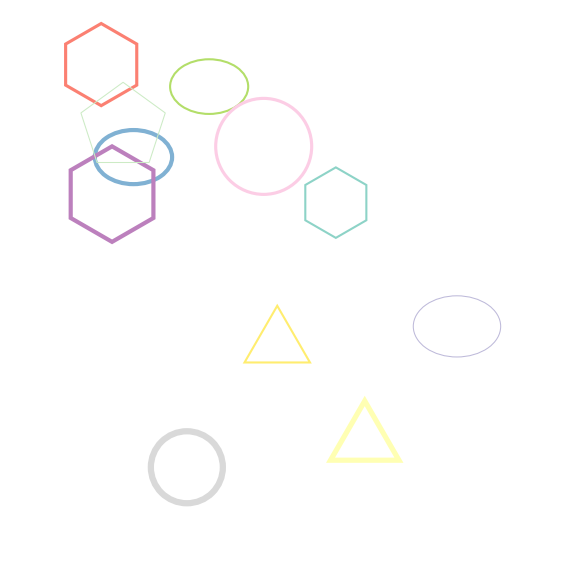[{"shape": "hexagon", "thickness": 1, "radius": 0.31, "center": [0.582, 0.648]}, {"shape": "triangle", "thickness": 2.5, "radius": 0.34, "center": [0.632, 0.236]}, {"shape": "oval", "thickness": 0.5, "radius": 0.38, "center": [0.791, 0.434]}, {"shape": "hexagon", "thickness": 1.5, "radius": 0.36, "center": [0.175, 0.887]}, {"shape": "oval", "thickness": 2, "radius": 0.33, "center": [0.231, 0.727]}, {"shape": "oval", "thickness": 1, "radius": 0.34, "center": [0.362, 0.849]}, {"shape": "circle", "thickness": 1.5, "radius": 0.42, "center": [0.457, 0.746]}, {"shape": "circle", "thickness": 3, "radius": 0.31, "center": [0.324, 0.19]}, {"shape": "hexagon", "thickness": 2, "radius": 0.41, "center": [0.194, 0.663]}, {"shape": "pentagon", "thickness": 0.5, "radius": 0.38, "center": [0.213, 0.78]}, {"shape": "triangle", "thickness": 1, "radius": 0.33, "center": [0.48, 0.404]}]